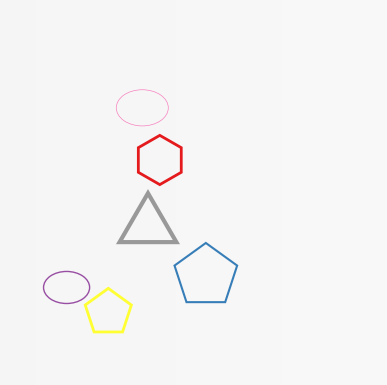[{"shape": "hexagon", "thickness": 2, "radius": 0.32, "center": [0.412, 0.584]}, {"shape": "pentagon", "thickness": 1.5, "radius": 0.42, "center": [0.531, 0.284]}, {"shape": "oval", "thickness": 1, "radius": 0.3, "center": [0.172, 0.253]}, {"shape": "pentagon", "thickness": 2, "radius": 0.31, "center": [0.28, 0.188]}, {"shape": "oval", "thickness": 0.5, "radius": 0.34, "center": [0.367, 0.72]}, {"shape": "triangle", "thickness": 3, "radius": 0.42, "center": [0.382, 0.413]}]